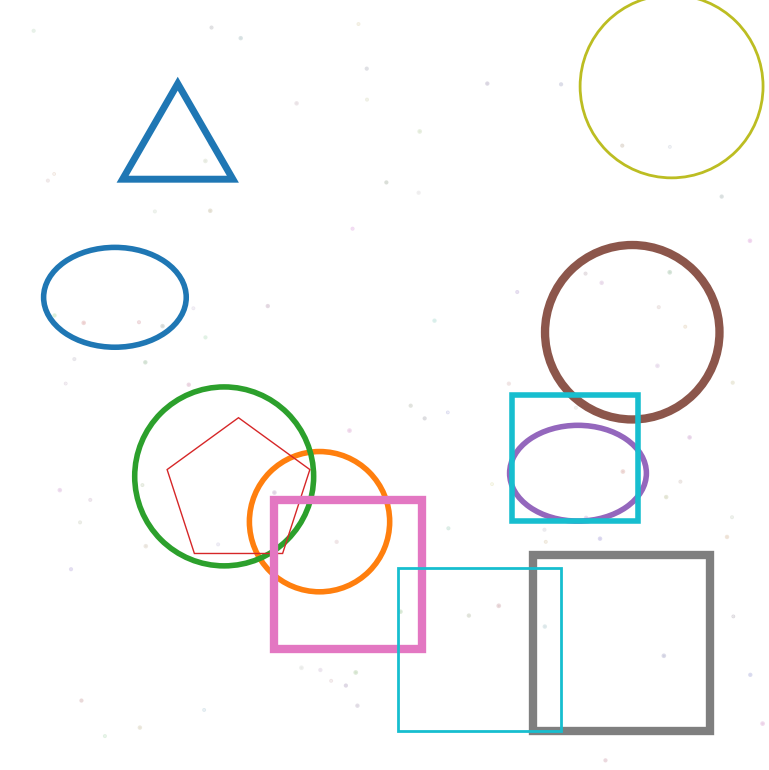[{"shape": "oval", "thickness": 2, "radius": 0.46, "center": [0.149, 0.614]}, {"shape": "triangle", "thickness": 2.5, "radius": 0.41, "center": [0.231, 0.809]}, {"shape": "circle", "thickness": 2, "radius": 0.46, "center": [0.415, 0.323]}, {"shape": "circle", "thickness": 2, "radius": 0.58, "center": [0.291, 0.381]}, {"shape": "pentagon", "thickness": 0.5, "radius": 0.49, "center": [0.31, 0.36]}, {"shape": "oval", "thickness": 2, "radius": 0.44, "center": [0.751, 0.385]}, {"shape": "circle", "thickness": 3, "radius": 0.57, "center": [0.821, 0.569]}, {"shape": "square", "thickness": 3, "radius": 0.48, "center": [0.452, 0.254]}, {"shape": "square", "thickness": 3, "radius": 0.57, "center": [0.807, 0.165]}, {"shape": "circle", "thickness": 1, "radius": 0.59, "center": [0.872, 0.888]}, {"shape": "square", "thickness": 1, "radius": 0.53, "center": [0.622, 0.157]}, {"shape": "square", "thickness": 2, "radius": 0.41, "center": [0.746, 0.405]}]